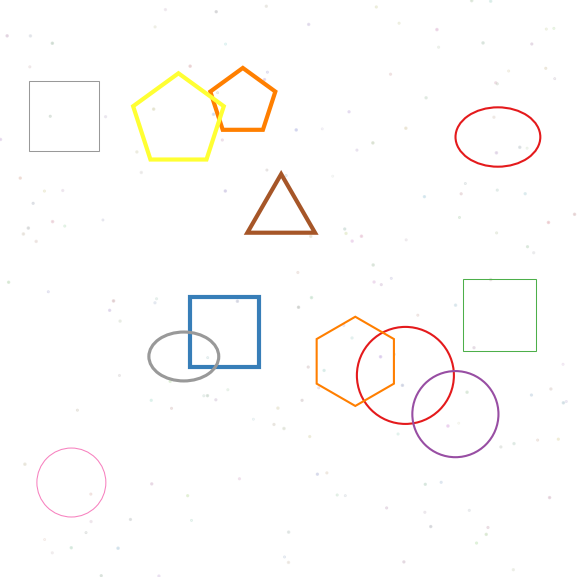[{"shape": "oval", "thickness": 1, "radius": 0.37, "center": [0.862, 0.762]}, {"shape": "circle", "thickness": 1, "radius": 0.42, "center": [0.702, 0.349]}, {"shape": "square", "thickness": 2, "radius": 0.3, "center": [0.389, 0.424]}, {"shape": "square", "thickness": 0.5, "radius": 0.31, "center": [0.865, 0.453]}, {"shape": "circle", "thickness": 1, "radius": 0.37, "center": [0.789, 0.282]}, {"shape": "pentagon", "thickness": 2, "radius": 0.3, "center": [0.42, 0.822]}, {"shape": "hexagon", "thickness": 1, "radius": 0.39, "center": [0.615, 0.373]}, {"shape": "pentagon", "thickness": 2, "radius": 0.41, "center": [0.309, 0.79]}, {"shape": "triangle", "thickness": 2, "radius": 0.34, "center": [0.487, 0.63]}, {"shape": "circle", "thickness": 0.5, "radius": 0.3, "center": [0.124, 0.164]}, {"shape": "square", "thickness": 0.5, "radius": 0.3, "center": [0.111, 0.799]}, {"shape": "oval", "thickness": 1.5, "radius": 0.3, "center": [0.318, 0.382]}]